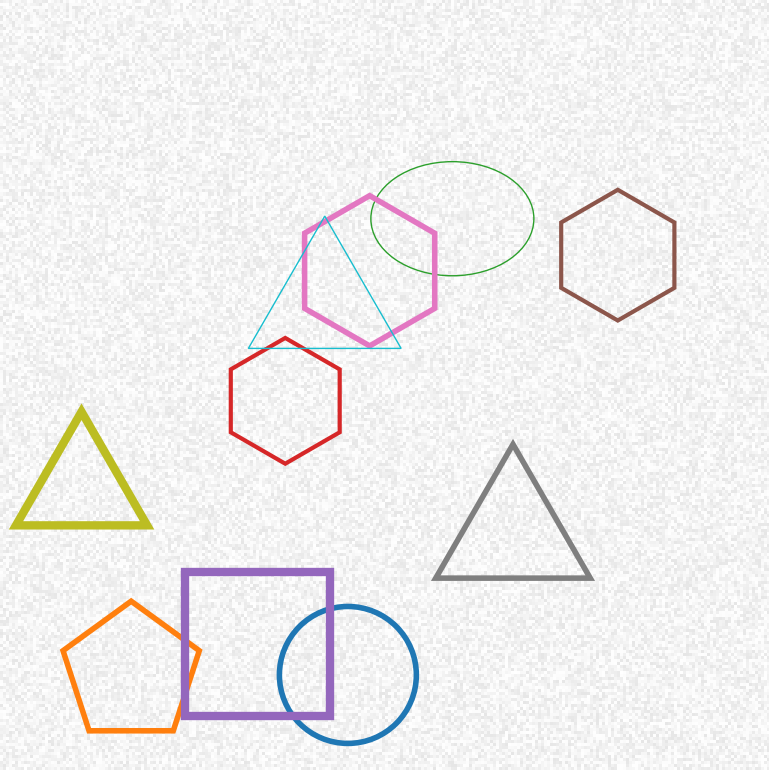[{"shape": "circle", "thickness": 2, "radius": 0.44, "center": [0.452, 0.123]}, {"shape": "pentagon", "thickness": 2, "radius": 0.47, "center": [0.17, 0.126]}, {"shape": "oval", "thickness": 0.5, "radius": 0.53, "center": [0.587, 0.716]}, {"shape": "hexagon", "thickness": 1.5, "radius": 0.41, "center": [0.37, 0.479]}, {"shape": "square", "thickness": 3, "radius": 0.47, "center": [0.335, 0.164]}, {"shape": "hexagon", "thickness": 1.5, "radius": 0.42, "center": [0.802, 0.669]}, {"shape": "hexagon", "thickness": 2, "radius": 0.49, "center": [0.48, 0.648]}, {"shape": "triangle", "thickness": 2, "radius": 0.58, "center": [0.666, 0.307]}, {"shape": "triangle", "thickness": 3, "radius": 0.49, "center": [0.106, 0.367]}, {"shape": "triangle", "thickness": 0.5, "radius": 0.57, "center": [0.422, 0.605]}]